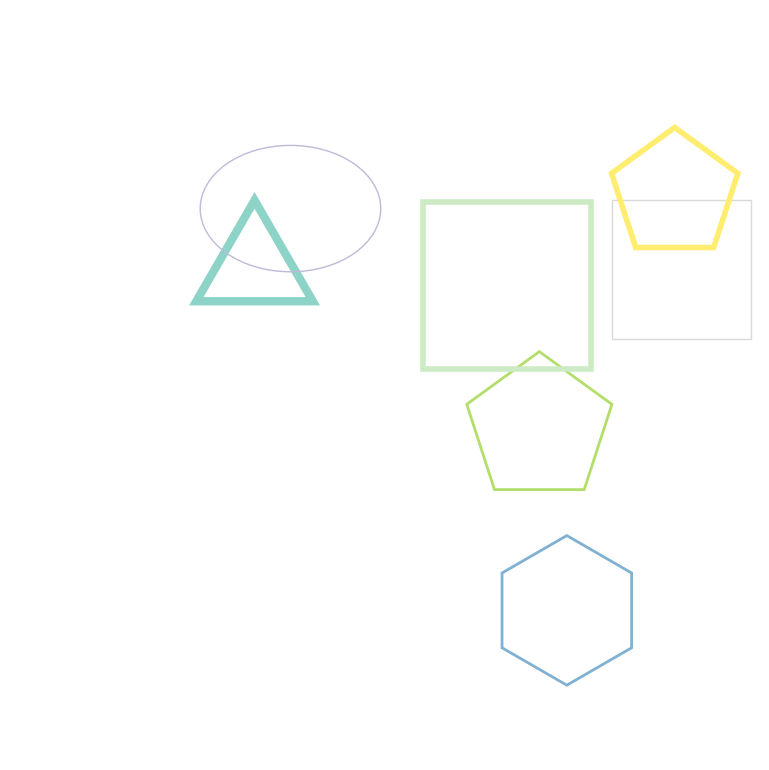[{"shape": "triangle", "thickness": 3, "radius": 0.44, "center": [0.331, 0.652]}, {"shape": "oval", "thickness": 0.5, "radius": 0.59, "center": [0.377, 0.729]}, {"shape": "hexagon", "thickness": 1, "radius": 0.49, "center": [0.736, 0.207]}, {"shape": "pentagon", "thickness": 1, "radius": 0.5, "center": [0.7, 0.444]}, {"shape": "square", "thickness": 0.5, "radius": 0.45, "center": [0.885, 0.65]}, {"shape": "square", "thickness": 2, "radius": 0.54, "center": [0.659, 0.629]}, {"shape": "pentagon", "thickness": 2, "radius": 0.43, "center": [0.876, 0.748]}]